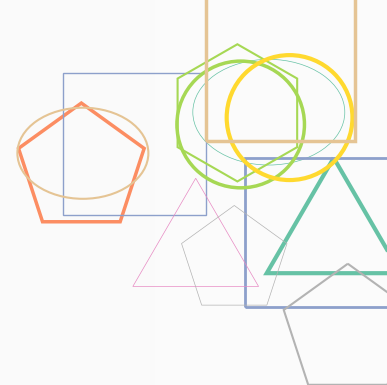[{"shape": "oval", "thickness": 0.5, "radius": 0.98, "center": [0.694, 0.709]}, {"shape": "triangle", "thickness": 3, "radius": 1.0, "center": [0.861, 0.39]}, {"shape": "pentagon", "thickness": 2.5, "radius": 0.85, "center": [0.21, 0.562]}, {"shape": "square", "thickness": 1, "radius": 0.92, "center": [0.346, 0.626]}, {"shape": "square", "thickness": 2, "radius": 0.96, "center": [0.824, 0.396]}, {"shape": "triangle", "thickness": 0.5, "radius": 0.94, "center": [0.505, 0.35]}, {"shape": "hexagon", "thickness": 1.5, "radius": 0.89, "center": [0.613, 0.707]}, {"shape": "circle", "thickness": 2.5, "radius": 0.82, "center": [0.621, 0.677]}, {"shape": "circle", "thickness": 3, "radius": 0.81, "center": [0.747, 0.695]}, {"shape": "oval", "thickness": 1.5, "radius": 0.84, "center": [0.214, 0.602]}, {"shape": "square", "thickness": 2.5, "radius": 0.96, "center": [0.724, 0.827]}, {"shape": "pentagon", "thickness": 1.5, "radius": 0.87, "center": [0.898, 0.141]}, {"shape": "pentagon", "thickness": 0.5, "radius": 0.72, "center": [0.605, 0.323]}]